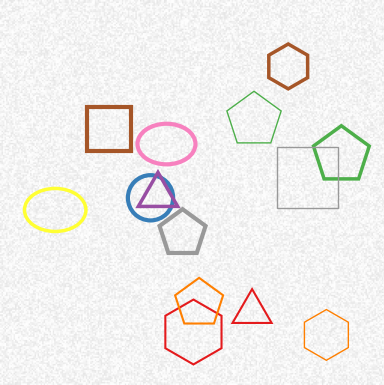[{"shape": "triangle", "thickness": 1.5, "radius": 0.29, "center": [0.655, 0.19]}, {"shape": "hexagon", "thickness": 1.5, "radius": 0.42, "center": [0.502, 0.138]}, {"shape": "circle", "thickness": 3, "radius": 0.29, "center": [0.391, 0.486]}, {"shape": "pentagon", "thickness": 1, "radius": 0.37, "center": [0.66, 0.689]}, {"shape": "pentagon", "thickness": 2.5, "radius": 0.38, "center": [0.887, 0.597]}, {"shape": "triangle", "thickness": 2.5, "radius": 0.29, "center": [0.41, 0.493]}, {"shape": "pentagon", "thickness": 1.5, "radius": 0.33, "center": [0.517, 0.213]}, {"shape": "hexagon", "thickness": 1, "radius": 0.33, "center": [0.848, 0.13]}, {"shape": "oval", "thickness": 2.5, "radius": 0.4, "center": [0.143, 0.455]}, {"shape": "hexagon", "thickness": 2.5, "radius": 0.29, "center": [0.749, 0.827]}, {"shape": "square", "thickness": 3, "radius": 0.29, "center": [0.283, 0.664]}, {"shape": "oval", "thickness": 3, "radius": 0.38, "center": [0.432, 0.626]}, {"shape": "pentagon", "thickness": 3, "radius": 0.31, "center": [0.474, 0.394]}, {"shape": "square", "thickness": 1, "radius": 0.4, "center": [0.798, 0.538]}]